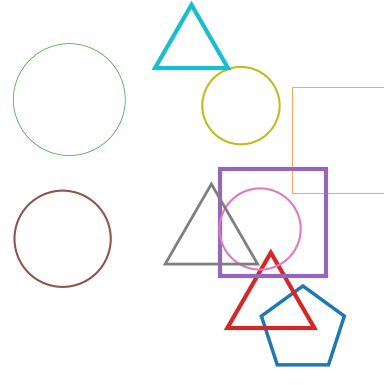[{"shape": "pentagon", "thickness": 2.5, "radius": 0.57, "center": [0.787, 0.144]}, {"shape": "square", "thickness": 0.5, "radius": 0.69, "center": [0.895, 0.636]}, {"shape": "circle", "thickness": 0.5, "radius": 0.73, "center": [0.18, 0.741]}, {"shape": "triangle", "thickness": 3, "radius": 0.65, "center": [0.703, 0.213]}, {"shape": "square", "thickness": 3, "radius": 0.69, "center": [0.71, 0.422]}, {"shape": "circle", "thickness": 1.5, "radius": 0.63, "center": [0.163, 0.38]}, {"shape": "circle", "thickness": 1.5, "radius": 0.53, "center": [0.676, 0.405]}, {"shape": "triangle", "thickness": 2, "radius": 0.69, "center": [0.549, 0.383]}, {"shape": "circle", "thickness": 1.5, "radius": 0.5, "center": [0.626, 0.726]}, {"shape": "triangle", "thickness": 3, "radius": 0.55, "center": [0.497, 0.878]}]